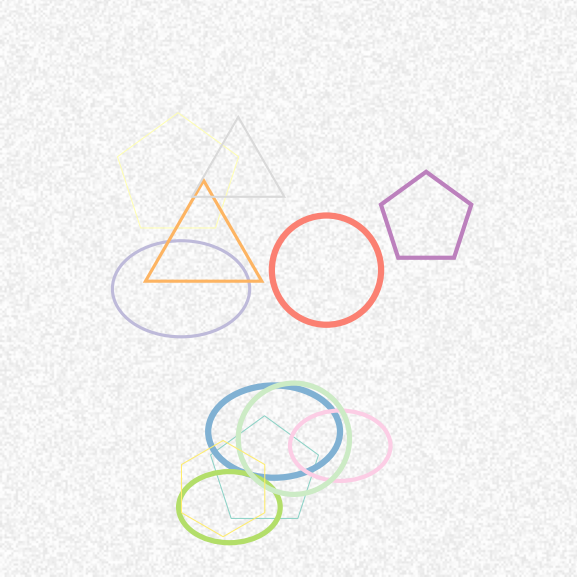[{"shape": "pentagon", "thickness": 0.5, "radius": 0.49, "center": [0.458, 0.181]}, {"shape": "pentagon", "thickness": 0.5, "radius": 0.55, "center": [0.308, 0.694]}, {"shape": "oval", "thickness": 1.5, "radius": 0.59, "center": [0.314, 0.499]}, {"shape": "circle", "thickness": 3, "radius": 0.47, "center": [0.565, 0.531]}, {"shape": "oval", "thickness": 3, "radius": 0.57, "center": [0.475, 0.252]}, {"shape": "triangle", "thickness": 1.5, "radius": 0.58, "center": [0.353, 0.57]}, {"shape": "oval", "thickness": 2.5, "radius": 0.44, "center": [0.397, 0.121]}, {"shape": "oval", "thickness": 2, "radius": 0.44, "center": [0.589, 0.227]}, {"shape": "triangle", "thickness": 1, "radius": 0.46, "center": [0.412, 0.704]}, {"shape": "pentagon", "thickness": 2, "radius": 0.41, "center": [0.738, 0.619]}, {"shape": "circle", "thickness": 2.5, "radius": 0.48, "center": [0.509, 0.239]}, {"shape": "hexagon", "thickness": 0.5, "radius": 0.42, "center": [0.386, 0.153]}]